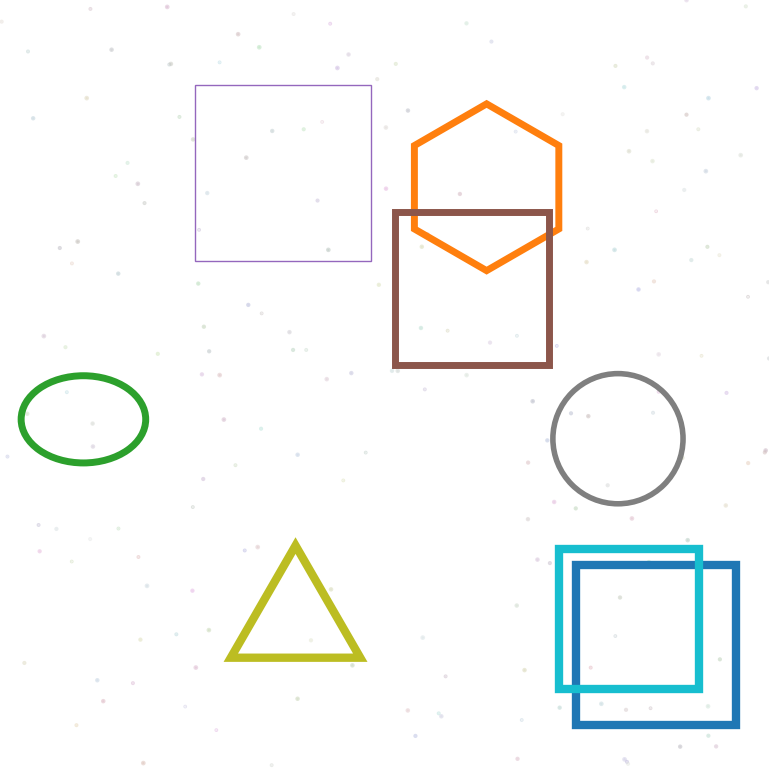[{"shape": "square", "thickness": 3, "radius": 0.52, "center": [0.852, 0.162]}, {"shape": "hexagon", "thickness": 2.5, "radius": 0.54, "center": [0.632, 0.757]}, {"shape": "oval", "thickness": 2.5, "radius": 0.4, "center": [0.108, 0.455]}, {"shape": "square", "thickness": 0.5, "radius": 0.57, "center": [0.367, 0.775]}, {"shape": "square", "thickness": 2.5, "radius": 0.5, "center": [0.613, 0.625]}, {"shape": "circle", "thickness": 2, "radius": 0.42, "center": [0.803, 0.43]}, {"shape": "triangle", "thickness": 3, "radius": 0.49, "center": [0.384, 0.194]}, {"shape": "square", "thickness": 3, "radius": 0.46, "center": [0.816, 0.196]}]